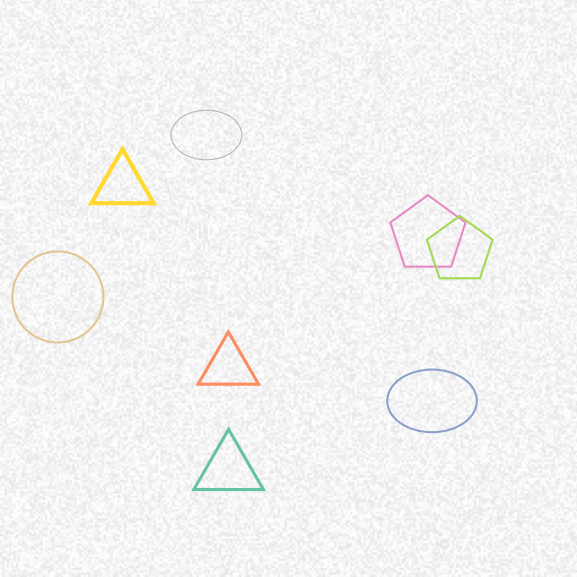[{"shape": "triangle", "thickness": 1.5, "radius": 0.35, "center": [0.396, 0.186]}, {"shape": "triangle", "thickness": 1.5, "radius": 0.3, "center": [0.395, 0.364]}, {"shape": "oval", "thickness": 1, "radius": 0.39, "center": [0.748, 0.305]}, {"shape": "pentagon", "thickness": 1, "radius": 0.34, "center": [0.741, 0.593]}, {"shape": "pentagon", "thickness": 1, "radius": 0.3, "center": [0.796, 0.566]}, {"shape": "triangle", "thickness": 2, "radius": 0.31, "center": [0.212, 0.679]}, {"shape": "circle", "thickness": 1, "radius": 0.39, "center": [0.1, 0.485]}, {"shape": "oval", "thickness": 0.5, "radius": 0.31, "center": [0.358, 0.765]}]